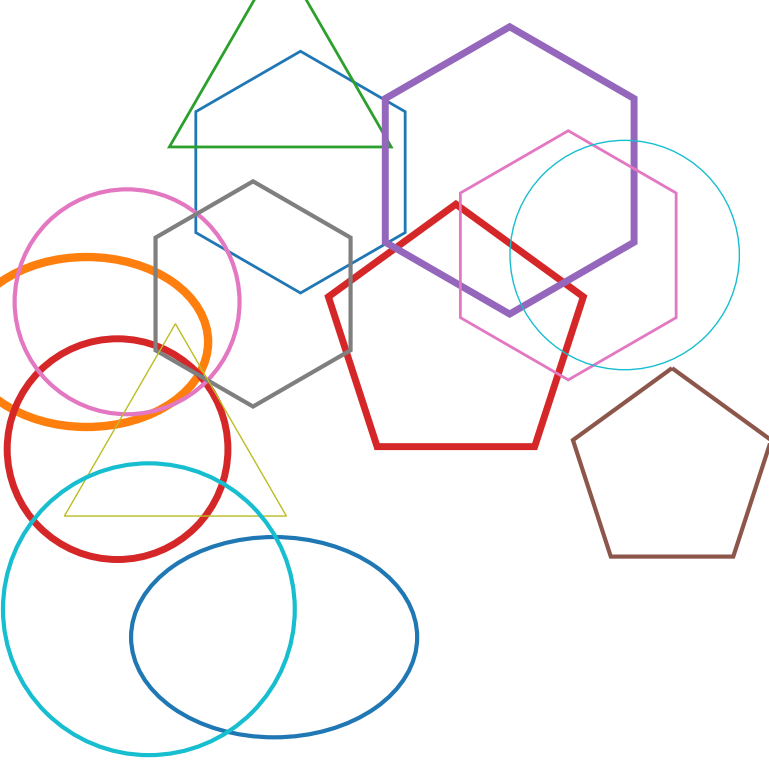[{"shape": "oval", "thickness": 1.5, "radius": 0.93, "center": [0.356, 0.172]}, {"shape": "hexagon", "thickness": 1, "radius": 0.78, "center": [0.39, 0.776]}, {"shape": "oval", "thickness": 3, "radius": 0.79, "center": [0.113, 0.556]}, {"shape": "triangle", "thickness": 1, "radius": 0.83, "center": [0.364, 0.892]}, {"shape": "circle", "thickness": 2.5, "radius": 0.72, "center": [0.153, 0.417]}, {"shape": "pentagon", "thickness": 2.5, "radius": 0.87, "center": [0.592, 0.561]}, {"shape": "hexagon", "thickness": 2.5, "radius": 0.93, "center": [0.662, 0.779]}, {"shape": "pentagon", "thickness": 1.5, "radius": 0.68, "center": [0.873, 0.387]}, {"shape": "circle", "thickness": 1.5, "radius": 0.73, "center": [0.165, 0.608]}, {"shape": "hexagon", "thickness": 1, "radius": 0.81, "center": [0.738, 0.668]}, {"shape": "hexagon", "thickness": 1.5, "radius": 0.73, "center": [0.329, 0.618]}, {"shape": "triangle", "thickness": 0.5, "radius": 0.83, "center": [0.228, 0.413]}, {"shape": "circle", "thickness": 0.5, "radius": 0.74, "center": [0.811, 0.669]}, {"shape": "circle", "thickness": 1.5, "radius": 0.95, "center": [0.193, 0.209]}]